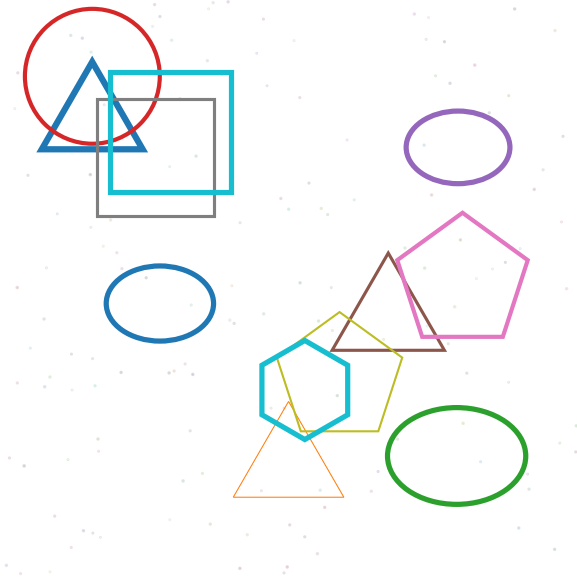[{"shape": "oval", "thickness": 2.5, "radius": 0.46, "center": [0.277, 0.474]}, {"shape": "triangle", "thickness": 3, "radius": 0.5, "center": [0.16, 0.791]}, {"shape": "triangle", "thickness": 0.5, "radius": 0.55, "center": [0.5, 0.193]}, {"shape": "oval", "thickness": 2.5, "radius": 0.6, "center": [0.791, 0.21]}, {"shape": "circle", "thickness": 2, "radius": 0.58, "center": [0.16, 0.867]}, {"shape": "oval", "thickness": 2.5, "radius": 0.45, "center": [0.793, 0.744]}, {"shape": "triangle", "thickness": 1.5, "radius": 0.56, "center": [0.672, 0.449]}, {"shape": "pentagon", "thickness": 2, "radius": 0.59, "center": [0.801, 0.512]}, {"shape": "square", "thickness": 1.5, "radius": 0.51, "center": [0.269, 0.726]}, {"shape": "pentagon", "thickness": 1, "radius": 0.57, "center": [0.588, 0.345]}, {"shape": "hexagon", "thickness": 2.5, "radius": 0.43, "center": [0.528, 0.324]}, {"shape": "square", "thickness": 2.5, "radius": 0.52, "center": [0.295, 0.771]}]